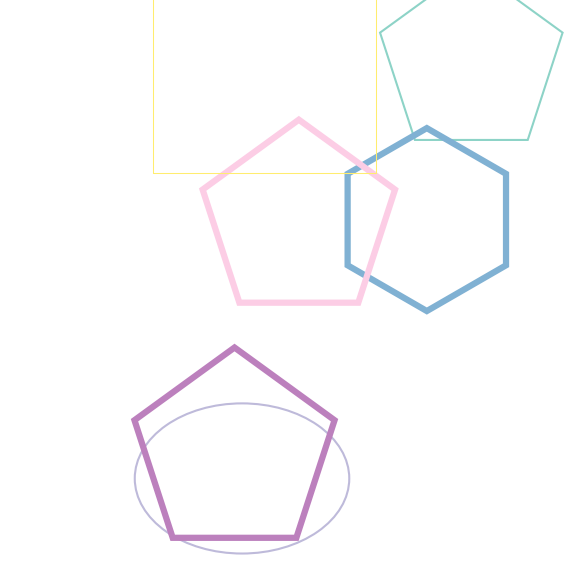[{"shape": "pentagon", "thickness": 1, "radius": 0.83, "center": [0.816, 0.891]}, {"shape": "oval", "thickness": 1, "radius": 0.93, "center": [0.419, 0.171]}, {"shape": "hexagon", "thickness": 3, "radius": 0.79, "center": [0.739, 0.619]}, {"shape": "pentagon", "thickness": 3, "radius": 0.88, "center": [0.517, 0.617]}, {"shape": "pentagon", "thickness": 3, "radius": 0.91, "center": [0.406, 0.215]}, {"shape": "square", "thickness": 0.5, "radius": 0.96, "center": [0.458, 0.891]}]